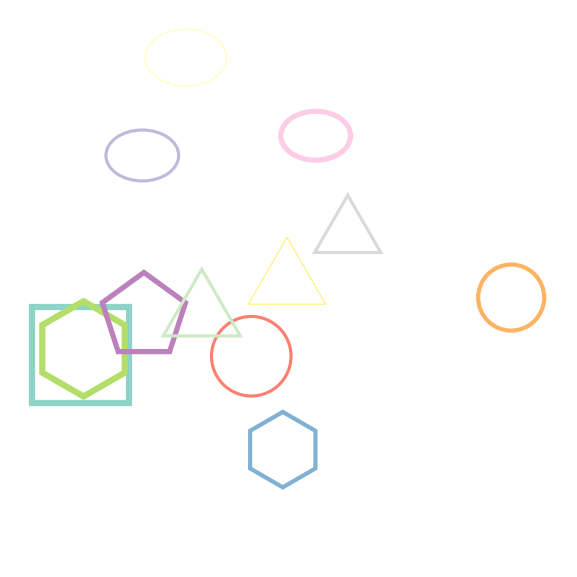[{"shape": "square", "thickness": 3, "radius": 0.42, "center": [0.139, 0.385]}, {"shape": "oval", "thickness": 0.5, "radius": 0.35, "center": [0.322, 0.899]}, {"shape": "oval", "thickness": 1.5, "radius": 0.31, "center": [0.246, 0.73]}, {"shape": "circle", "thickness": 1.5, "radius": 0.34, "center": [0.435, 0.382]}, {"shape": "hexagon", "thickness": 2, "radius": 0.33, "center": [0.49, 0.221]}, {"shape": "circle", "thickness": 2, "radius": 0.29, "center": [0.885, 0.484]}, {"shape": "hexagon", "thickness": 3, "radius": 0.41, "center": [0.145, 0.395]}, {"shape": "oval", "thickness": 2.5, "radius": 0.3, "center": [0.547, 0.764]}, {"shape": "triangle", "thickness": 1.5, "radius": 0.33, "center": [0.602, 0.595]}, {"shape": "pentagon", "thickness": 2.5, "radius": 0.38, "center": [0.249, 0.452]}, {"shape": "triangle", "thickness": 1.5, "radius": 0.38, "center": [0.349, 0.456]}, {"shape": "triangle", "thickness": 0.5, "radius": 0.39, "center": [0.497, 0.511]}]